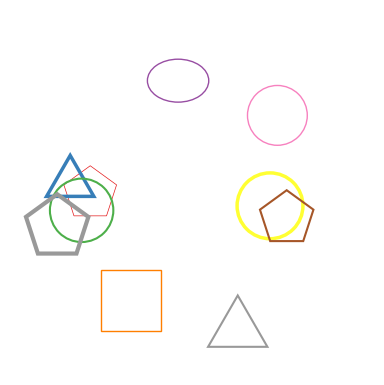[{"shape": "pentagon", "thickness": 0.5, "radius": 0.36, "center": [0.234, 0.498]}, {"shape": "triangle", "thickness": 2.5, "radius": 0.35, "center": [0.182, 0.525]}, {"shape": "circle", "thickness": 1.5, "radius": 0.41, "center": [0.212, 0.454]}, {"shape": "oval", "thickness": 1, "radius": 0.4, "center": [0.463, 0.79]}, {"shape": "square", "thickness": 1, "radius": 0.39, "center": [0.341, 0.219]}, {"shape": "circle", "thickness": 2.5, "radius": 0.43, "center": [0.701, 0.465]}, {"shape": "pentagon", "thickness": 1.5, "radius": 0.37, "center": [0.745, 0.433]}, {"shape": "circle", "thickness": 1, "radius": 0.39, "center": [0.72, 0.7]}, {"shape": "pentagon", "thickness": 3, "radius": 0.43, "center": [0.149, 0.41]}, {"shape": "triangle", "thickness": 1.5, "radius": 0.44, "center": [0.618, 0.144]}]